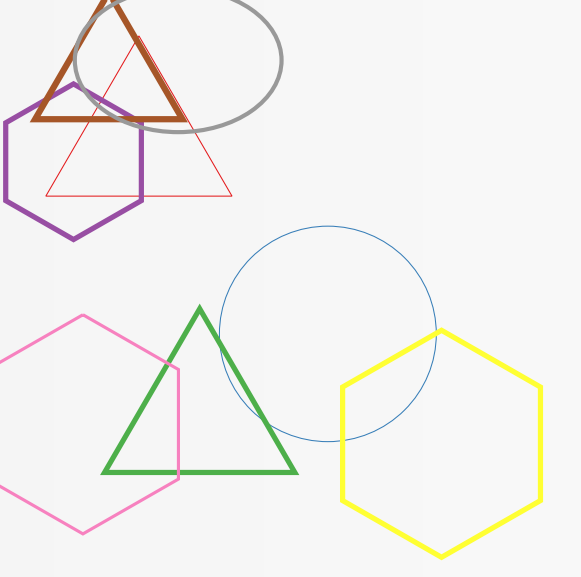[{"shape": "triangle", "thickness": 0.5, "radius": 0.92, "center": [0.239, 0.752]}, {"shape": "circle", "thickness": 0.5, "radius": 0.93, "center": [0.564, 0.421]}, {"shape": "triangle", "thickness": 2.5, "radius": 0.94, "center": [0.344, 0.275]}, {"shape": "hexagon", "thickness": 2.5, "radius": 0.67, "center": [0.127, 0.719]}, {"shape": "hexagon", "thickness": 2.5, "radius": 0.98, "center": [0.76, 0.231]}, {"shape": "triangle", "thickness": 3, "radius": 0.73, "center": [0.187, 0.866]}, {"shape": "hexagon", "thickness": 1.5, "radius": 0.95, "center": [0.143, 0.264]}, {"shape": "oval", "thickness": 2, "radius": 0.89, "center": [0.307, 0.895]}]